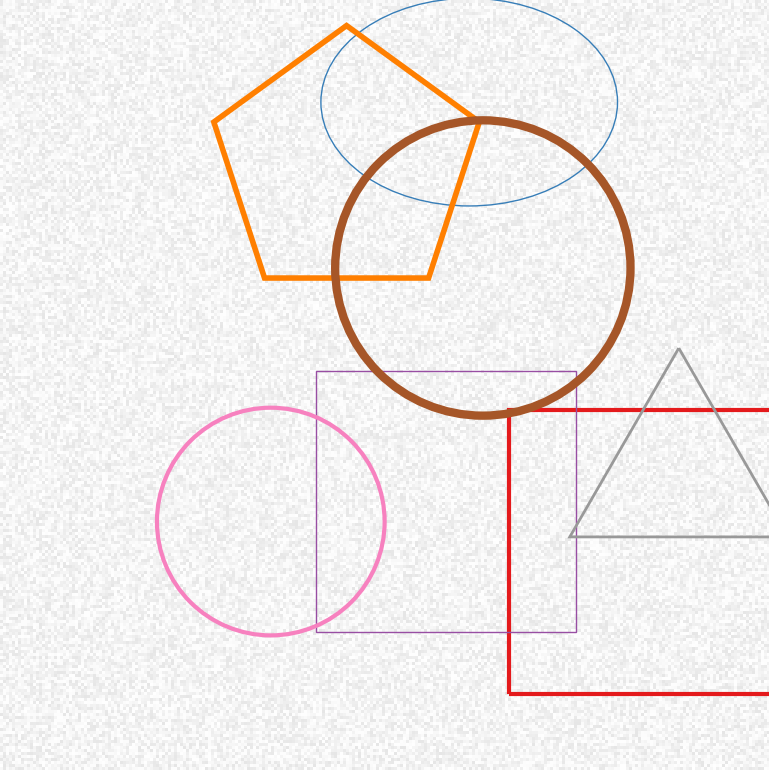[{"shape": "square", "thickness": 1.5, "radius": 0.92, "center": [0.845, 0.283]}, {"shape": "oval", "thickness": 0.5, "radius": 0.96, "center": [0.609, 0.867]}, {"shape": "square", "thickness": 0.5, "radius": 0.85, "center": [0.579, 0.349]}, {"shape": "pentagon", "thickness": 2, "radius": 0.91, "center": [0.45, 0.786]}, {"shape": "circle", "thickness": 3, "radius": 0.96, "center": [0.627, 0.652]}, {"shape": "circle", "thickness": 1.5, "radius": 0.74, "center": [0.352, 0.323]}, {"shape": "triangle", "thickness": 1, "radius": 0.82, "center": [0.882, 0.384]}]